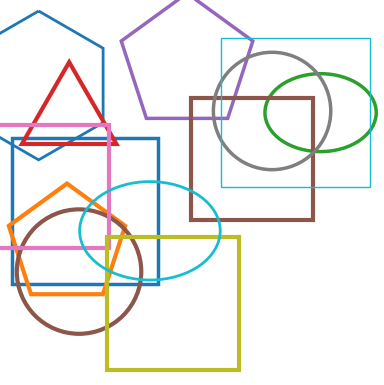[{"shape": "hexagon", "thickness": 2, "radius": 0.97, "center": [0.1, 0.778]}, {"shape": "square", "thickness": 2.5, "radius": 0.95, "center": [0.221, 0.452]}, {"shape": "pentagon", "thickness": 3, "radius": 0.79, "center": [0.174, 0.364]}, {"shape": "oval", "thickness": 2.5, "radius": 0.72, "center": [0.833, 0.707]}, {"shape": "triangle", "thickness": 3, "radius": 0.71, "center": [0.18, 0.697]}, {"shape": "pentagon", "thickness": 2.5, "radius": 0.9, "center": [0.486, 0.838]}, {"shape": "square", "thickness": 3, "radius": 0.79, "center": [0.655, 0.586]}, {"shape": "circle", "thickness": 3, "radius": 0.81, "center": [0.205, 0.295]}, {"shape": "square", "thickness": 3, "radius": 0.8, "center": [0.122, 0.516]}, {"shape": "circle", "thickness": 2.5, "radius": 0.76, "center": [0.707, 0.712]}, {"shape": "square", "thickness": 3, "radius": 0.86, "center": [0.45, 0.212]}, {"shape": "square", "thickness": 1, "radius": 0.97, "center": [0.768, 0.708]}, {"shape": "oval", "thickness": 2, "radius": 0.91, "center": [0.389, 0.401]}]